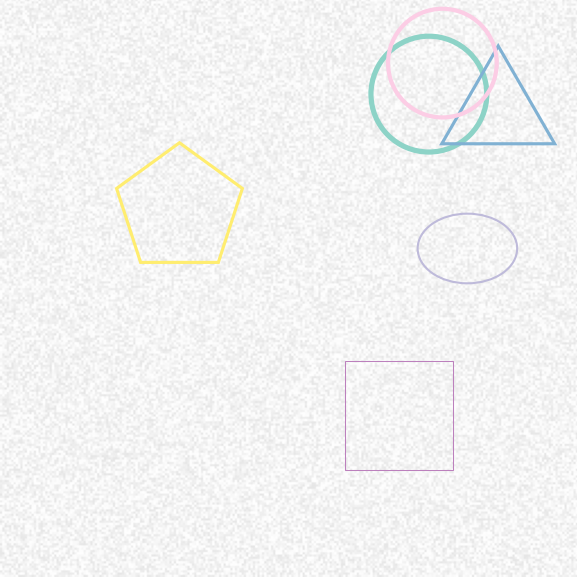[{"shape": "circle", "thickness": 2.5, "radius": 0.5, "center": [0.743, 0.836]}, {"shape": "oval", "thickness": 1, "radius": 0.43, "center": [0.809, 0.569]}, {"shape": "triangle", "thickness": 1.5, "radius": 0.56, "center": [0.863, 0.807]}, {"shape": "circle", "thickness": 2, "radius": 0.47, "center": [0.766, 0.89]}, {"shape": "square", "thickness": 0.5, "radius": 0.47, "center": [0.69, 0.28]}, {"shape": "pentagon", "thickness": 1.5, "radius": 0.57, "center": [0.311, 0.637]}]